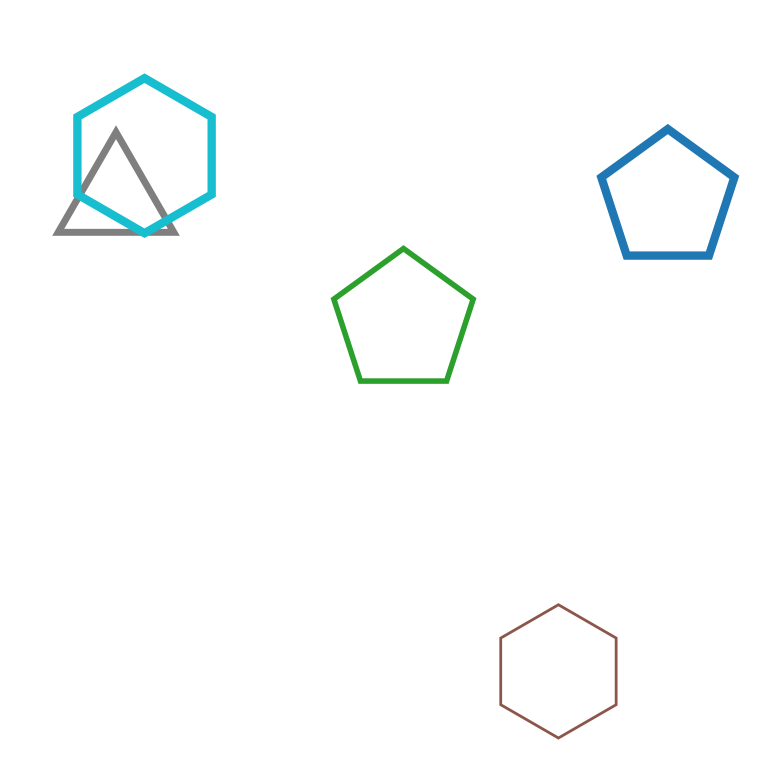[{"shape": "pentagon", "thickness": 3, "radius": 0.45, "center": [0.867, 0.742]}, {"shape": "pentagon", "thickness": 2, "radius": 0.48, "center": [0.524, 0.582]}, {"shape": "hexagon", "thickness": 1, "radius": 0.43, "center": [0.725, 0.128]}, {"shape": "triangle", "thickness": 2.5, "radius": 0.43, "center": [0.151, 0.742]}, {"shape": "hexagon", "thickness": 3, "radius": 0.5, "center": [0.188, 0.798]}]